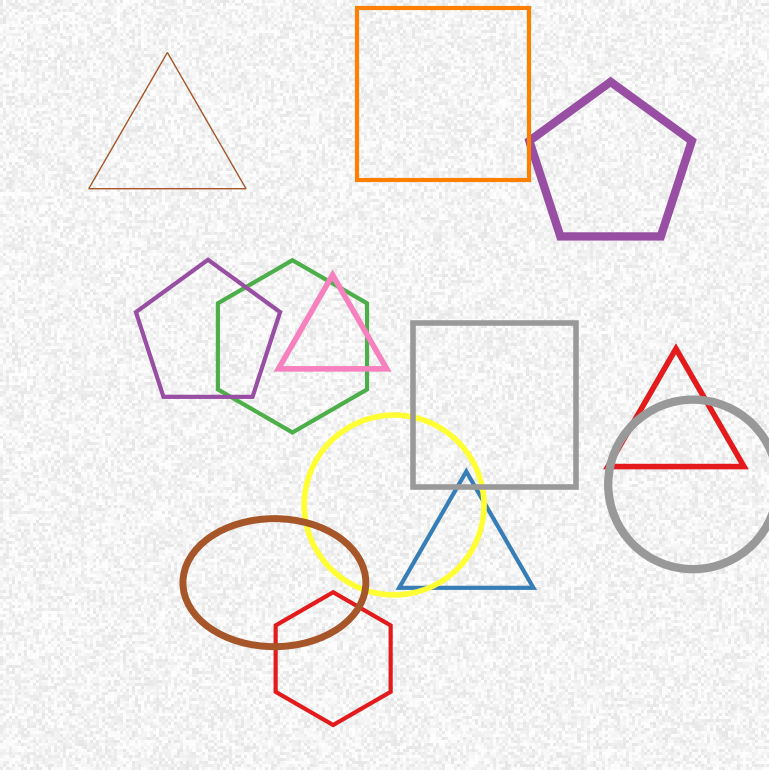[{"shape": "triangle", "thickness": 2, "radius": 0.51, "center": [0.878, 0.445]}, {"shape": "hexagon", "thickness": 1.5, "radius": 0.43, "center": [0.433, 0.145]}, {"shape": "triangle", "thickness": 1.5, "radius": 0.5, "center": [0.606, 0.287]}, {"shape": "hexagon", "thickness": 1.5, "radius": 0.56, "center": [0.38, 0.55]}, {"shape": "pentagon", "thickness": 3, "radius": 0.55, "center": [0.793, 0.783]}, {"shape": "pentagon", "thickness": 1.5, "radius": 0.49, "center": [0.27, 0.564]}, {"shape": "square", "thickness": 1.5, "radius": 0.56, "center": [0.576, 0.878]}, {"shape": "circle", "thickness": 2, "radius": 0.58, "center": [0.512, 0.344]}, {"shape": "triangle", "thickness": 0.5, "radius": 0.59, "center": [0.217, 0.814]}, {"shape": "oval", "thickness": 2.5, "radius": 0.59, "center": [0.356, 0.243]}, {"shape": "triangle", "thickness": 2, "radius": 0.41, "center": [0.432, 0.562]}, {"shape": "square", "thickness": 2, "radius": 0.53, "center": [0.642, 0.474]}, {"shape": "circle", "thickness": 3, "radius": 0.55, "center": [0.9, 0.371]}]